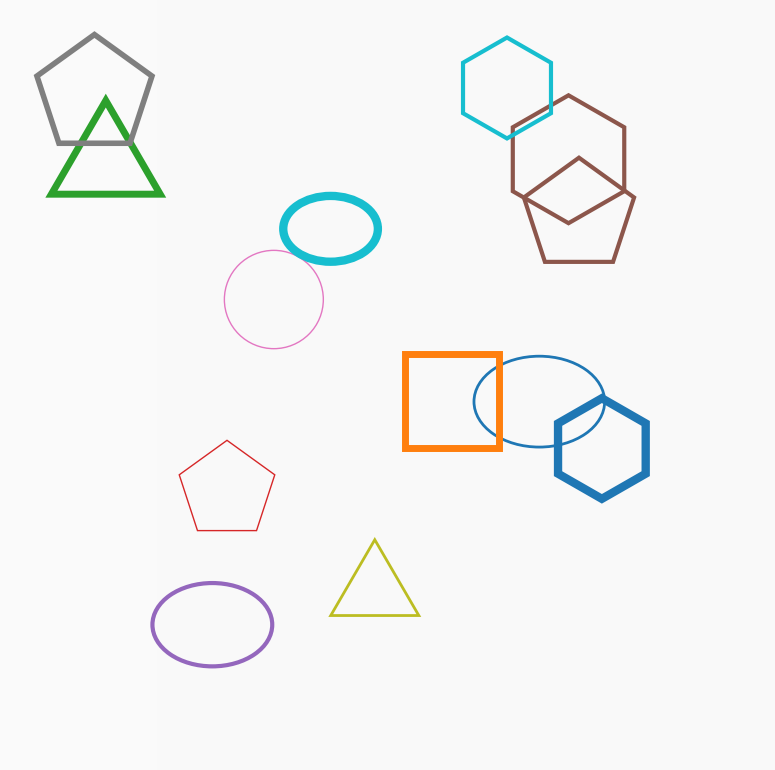[{"shape": "hexagon", "thickness": 3, "radius": 0.33, "center": [0.777, 0.417]}, {"shape": "oval", "thickness": 1, "radius": 0.42, "center": [0.696, 0.478]}, {"shape": "square", "thickness": 2.5, "radius": 0.3, "center": [0.583, 0.479]}, {"shape": "triangle", "thickness": 2.5, "radius": 0.41, "center": [0.136, 0.788]}, {"shape": "pentagon", "thickness": 0.5, "radius": 0.32, "center": [0.293, 0.363]}, {"shape": "oval", "thickness": 1.5, "radius": 0.39, "center": [0.274, 0.189]}, {"shape": "pentagon", "thickness": 1.5, "radius": 0.37, "center": [0.747, 0.72]}, {"shape": "hexagon", "thickness": 1.5, "radius": 0.42, "center": [0.734, 0.793]}, {"shape": "circle", "thickness": 0.5, "radius": 0.32, "center": [0.353, 0.611]}, {"shape": "pentagon", "thickness": 2, "radius": 0.39, "center": [0.122, 0.877]}, {"shape": "triangle", "thickness": 1, "radius": 0.33, "center": [0.484, 0.233]}, {"shape": "hexagon", "thickness": 1.5, "radius": 0.33, "center": [0.654, 0.886]}, {"shape": "oval", "thickness": 3, "radius": 0.31, "center": [0.427, 0.703]}]